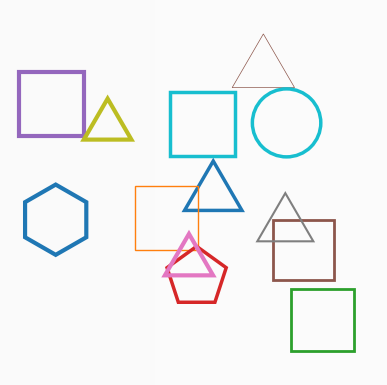[{"shape": "triangle", "thickness": 2.5, "radius": 0.43, "center": [0.55, 0.496]}, {"shape": "hexagon", "thickness": 3, "radius": 0.46, "center": [0.144, 0.429]}, {"shape": "square", "thickness": 1, "radius": 0.41, "center": [0.429, 0.434]}, {"shape": "square", "thickness": 2, "radius": 0.41, "center": [0.833, 0.169]}, {"shape": "pentagon", "thickness": 2.5, "radius": 0.4, "center": [0.507, 0.28]}, {"shape": "square", "thickness": 3, "radius": 0.42, "center": [0.133, 0.729]}, {"shape": "square", "thickness": 2, "radius": 0.39, "center": [0.784, 0.35]}, {"shape": "triangle", "thickness": 0.5, "radius": 0.46, "center": [0.68, 0.819]}, {"shape": "triangle", "thickness": 3, "radius": 0.36, "center": [0.488, 0.321]}, {"shape": "triangle", "thickness": 1.5, "radius": 0.42, "center": [0.736, 0.415]}, {"shape": "triangle", "thickness": 3, "radius": 0.35, "center": [0.278, 0.673]}, {"shape": "circle", "thickness": 2.5, "radius": 0.44, "center": [0.74, 0.681]}, {"shape": "square", "thickness": 2.5, "radius": 0.42, "center": [0.523, 0.678]}]